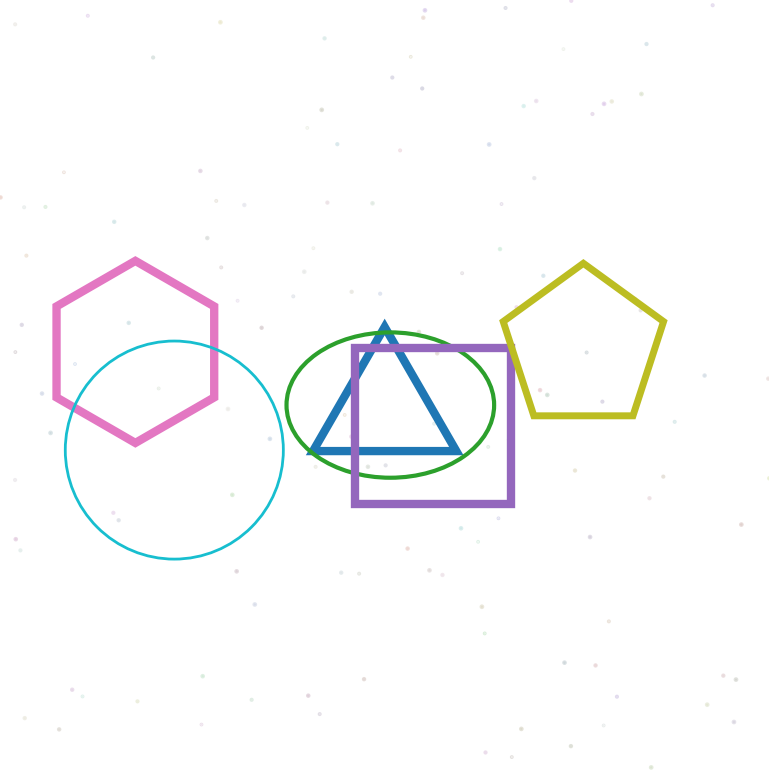[{"shape": "triangle", "thickness": 3, "radius": 0.54, "center": [0.5, 0.468]}, {"shape": "oval", "thickness": 1.5, "radius": 0.67, "center": [0.507, 0.474]}, {"shape": "square", "thickness": 3, "radius": 0.51, "center": [0.563, 0.447]}, {"shape": "hexagon", "thickness": 3, "radius": 0.59, "center": [0.176, 0.543]}, {"shape": "pentagon", "thickness": 2.5, "radius": 0.55, "center": [0.758, 0.549]}, {"shape": "circle", "thickness": 1, "radius": 0.71, "center": [0.226, 0.415]}]